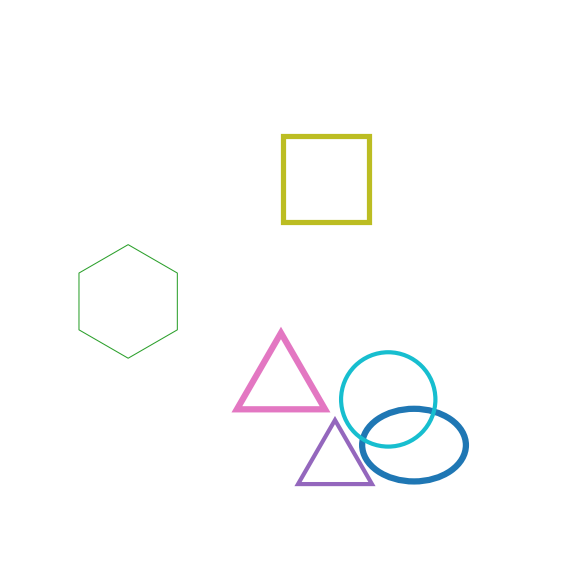[{"shape": "oval", "thickness": 3, "radius": 0.45, "center": [0.717, 0.228]}, {"shape": "hexagon", "thickness": 0.5, "radius": 0.49, "center": [0.222, 0.477]}, {"shape": "triangle", "thickness": 2, "radius": 0.37, "center": [0.58, 0.198]}, {"shape": "triangle", "thickness": 3, "radius": 0.44, "center": [0.487, 0.334]}, {"shape": "square", "thickness": 2.5, "radius": 0.37, "center": [0.564, 0.689]}, {"shape": "circle", "thickness": 2, "radius": 0.41, "center": [0.672, 0.307]}]